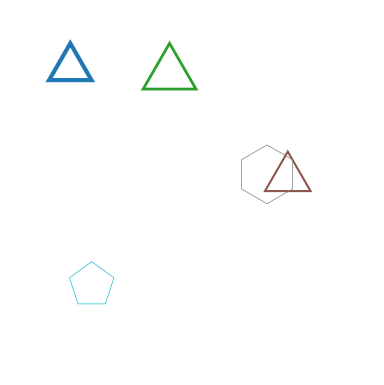[{"shape": "triangle", "thickness": 3, "radius": 0.32, "center": [0.183, 0.824]}, {"shape": "triangle", "thickness": 2, "radius": 0.4, "center": [0.44, 0.808]}, {"shape": "triangle", "thickness": 1.5, "radius": 0.34, "center": [0.747, 0.538]}, {"shape": "hexagon", "thickness": 0.5, "radius": 0.38, "center": [0.694, 0.547]}, {"shape": "pentagon", "thickness": 0.5, "radius": 0.3, "center": [0.238, 0.26]}]